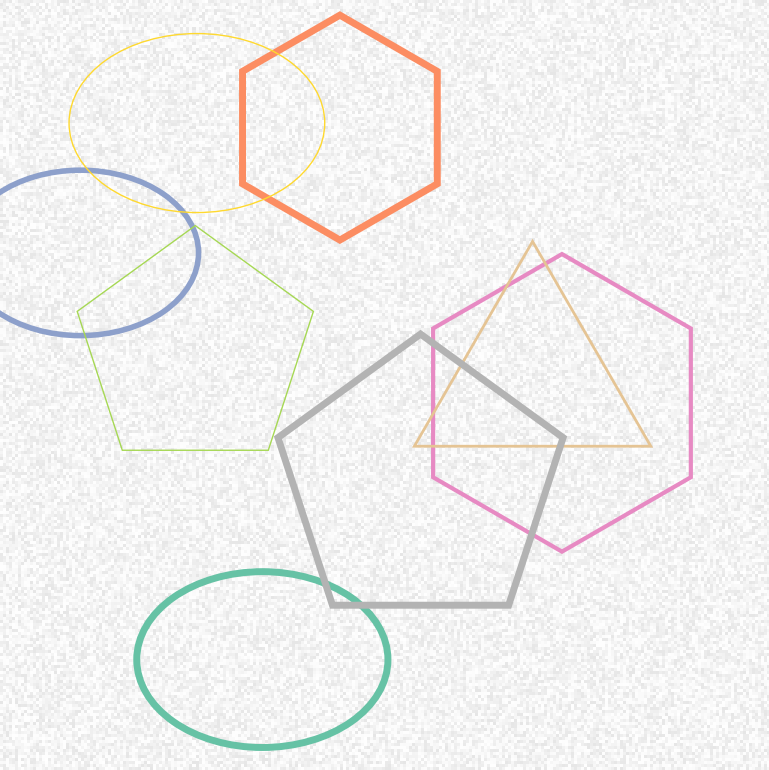[{"shape": "oval", "thickness": 2.5, "radius": 0.82, "center": [0.341, 0.143]}, {"shape": "hexagon", "thickness": 2.5, "radius": 0.73, "center": [0.441, 0.834]}, {"shape": "oval", "thickness": 2, "radius": 0.77, "center": [0.104, 0.672]}, {"shape": "hexagon", "thickness": 1.5, "radius": 0.97, "center": [0.73, 0.477]}, {"shape": "pentagon", "thickness": 0.5, "radius": 0.81, "center": [0.254, 0.546]}, {"shape": "oval", "thickness": 0.5, "radius": 0.83, "center": [0.256, 0.84]}, {"shape": "triangle", "thickness": 1, "radius": 0.89, "center": [0.692, 0.509]}, {"shape": "pentagon", "thickness": 2.5, "radius": 0.97, "center": [0.546, 0.371]}]